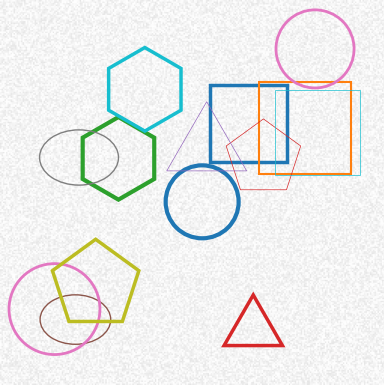[{"shape": "circle", "thickness": 3, "radius": 0.47, "center": [0.525, 0.476]}, {"shape": "square", "thickness": 2.5, "radius": 0.5, "center": [0.646, 0.68]}, {"shape": "square", "thickness": 1.5, "radius": 0.6, "center": [0.793, 0.666]}, {"shape": "hexagon", "thickness": 3, "radius": 0.54, "center": [0.308, 0.589]}, {"shape": "triangle", "thickness": 2.5, "radius": 0.44, "center": [0.658, 0.146]}, {"shape": "pentagon", "thickness": 0.5, "radius": 0.51, "center": [0.684, 0.589]}, {"shape": "triangle", "thickness": 0.5, "radius": 0.6, "center": [0.537, 0.616]}, {"shape": "oval", "thickness": 1, "radius": 0.46, "center": [0.196, 0.17]}, {"shape": "circle", "thickness": 2, "radius": 0.51, "center": [0.818, 0.873]}, {"shape": "circle", "thickness": 2, "radius": 0.59, "center": [0.142, 0.197]}, {"shape": "oval", "thickness": 1, "radius": 0.51, "center": [0.205, 0.591]}, {"shape": "pentagon", "thickness": 2.5, "radius": 0.59, "center": [0.248, 0.26]}, {"shape": "square", "thickness": 0.5, "radius": 0.55, "center": [0.825, 0.657]}, {"shape": "hexagon", "thickness": 2.5, "radius": 0.54, "center": [0.376, 0.768]}]